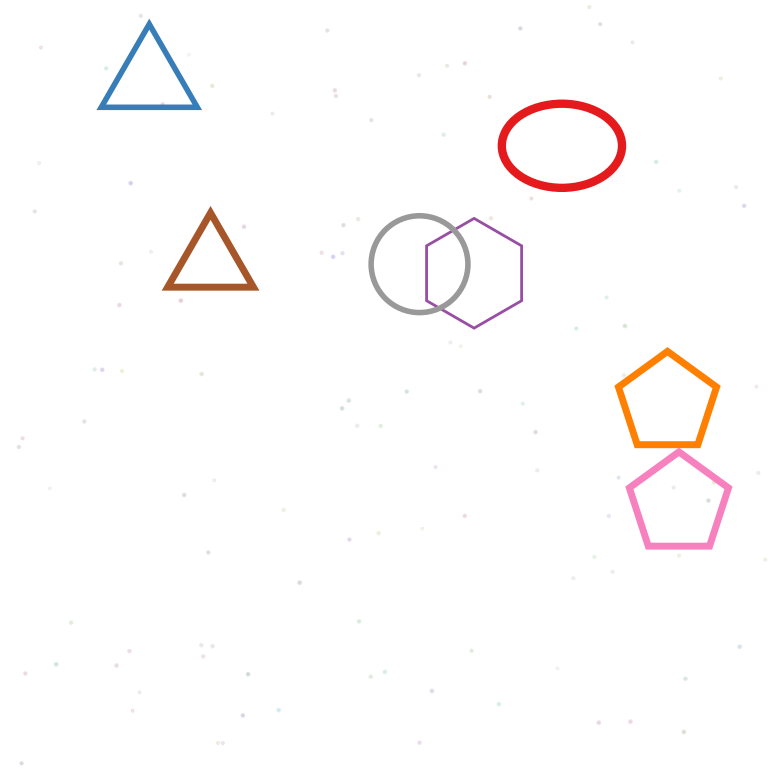[{"shape": "oval", "thickness": 3, "radius": 0.39, "center": [0.73, 0.811]}, {"shape": "triangle", "thickness": 2, "radius": 0.36, "center": [0.194, 0.897]}, {"shape": "hexagon", "thickness": 1, "radius": 0.36, "center": [0.616, 0.645]}, {"shape": "pentagon", "thickness": 2.5, "radius": 0.33, "center": [0.867, 0.477]}, {"shape": "triangle", "thickness": 2.5, "radius": 0.32, "center": [0.273, 0.659]}, {"shape": "pentagon", "thickness": 2.5, "radius": 0.34, "center": [0.882, 0.345]}, {"shape": "circle", "thickness": 2, "radius": 0.31, "center": [0.545, 0.657]}]